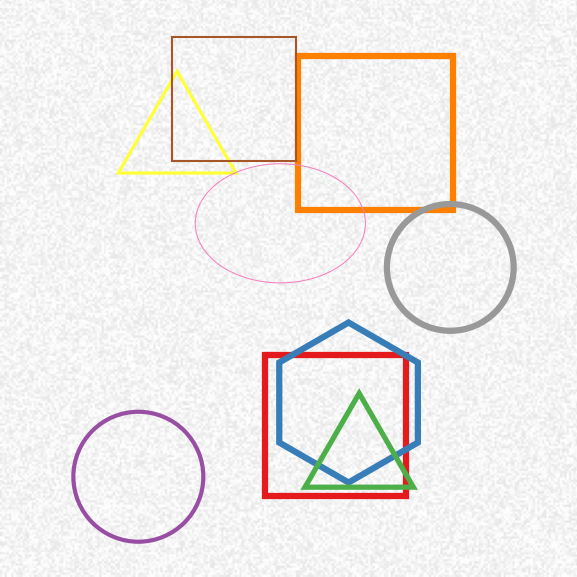[{"shape": "square", "thickness": 3, "radius": 0.61, "center": [0.581, 0.262]}, {"shape": "hexagon", "thickness": 3, "radius": 0.69, "center": [0.604, 0.302]}, {"shape": "triangle", "thickness": 2.5, "radius": 0.54, "center": [0.622, 0.21]}, {"shape": "circle", "thickness": 2, "radius": 0.56, "center": [0.24, 0.174]}, {"shape": "square", "thickness": 3, "radius": 0.67, "center": [0.65, 0.769]}, {"shape": "triangle", "thickness": 1.5, "radius": 0.59, "center": [0.307, 0.758]}, {"shape": "square", "thickness": 1, "radius": 0.54, "center": [0.405, 0.827]}, {"shape": "oval", "thickness": 0.5, "radius": 0.74, "center": [0.485, 0.612]}, {"shape": "circle", "thickness": 3, "radius": 0.55, "center": [0.78, 0.536]}]